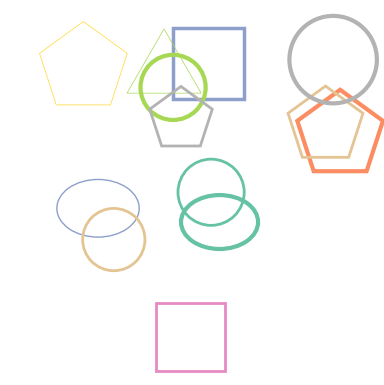[{"shape": "circle", "thickness": 2, "radius": 0.43, "center": [0.548, 0.501]}, {"shape": "oval", "thickness": 3, "radius": 0.5, "center": [0.57, 0.423]}, {"shape": "pentagon", "thickness": 3, "radius": 0.58, "center": [0.883, 0.65]}, {"shape": "square", "thickness": 2.5, "radius": 0.46, "center": [0.541, 0.835]}, {"shape": "oval", "thickness": 1, "radius": 0.53, "center": [0.255, 0.459]}, {"shape": "square", "thickness": 2, "radius": 0.45, "center": [0.496, 0.125]}, {"shape": "circle", "thickness": 3, "radius": 0.42, "center": [0.45, 0.773]}, {"shape": "triangle", "thickness": 0.5, "radius": 0.56, "center": [0.426, 0.814]}, {"shape": "pentagon", "thickness": 0.5, "radius": 0.6, "center": [0.217, 0.824]}, {"shape": "pentagon", "thickness": 2, "radius": 0.51, "center": [0.845, 0.674]}, {"shape": "circle", "thickness": 2, "radius": 0.4, "center": [0.296, 0.378]}, {"shape": "circle", "thickness": 3, "radius": 0.57, "center": [0.865, 0.845]}, {"shape": "pentagon", "thickness": 2, "radius": 0.43, "center": [0.47, 0.69]}]